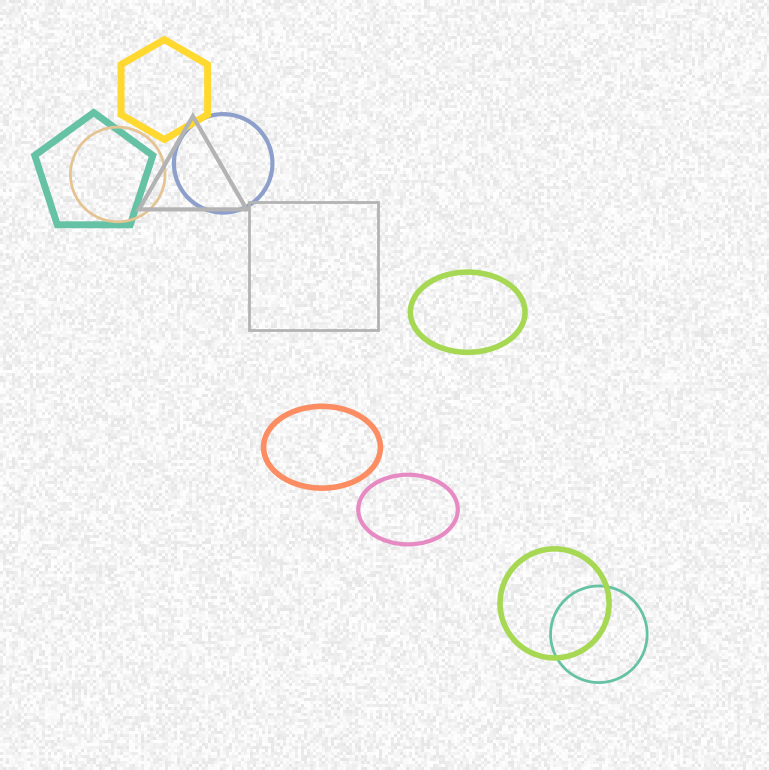[{"shape": "pentagon", "thickness": 2.5, "radius": 0.4, "center": [0.122, 0.773]}, {"shape": "circle", "thickness": 1, "radius": 0.31, "center": [0.778, 0.176]}, {"shape": "oval", "thickness": 2, "radius": 0.38, "center": [0.418, 0.419]}, {"shape": "circle", "thickness": 1.5, "radius": 0.32, "center": [0.29, 0.788]}, {"shape": "oval", "thickness": 1.5, "radius": 0.32, "center": [0.53, 0.338]}, {"shape": "circle", "thickness": 2, "radius": 0.35, "center": [0.72, 0.216]}, {"shape": "oval", "thickness": 2, "radius": 0.37, "center": [0.607, 0.595]}, {"shape": "hexagon", "thickness": 2.5, "radius": 0.32, "center": [0.213, 0.884]}, {"shape": "circle", "thickness": 1, "radius": 0.31, "center": [0.153, 0.773]}, {"shape": "square", "thickness": 1, "radius": 0.42, "center": [0.407, 0.655]}, {"shape": "triangle", "thickness": 1.5, "radius": 0.4, "center": [0.25, 0.768]}]